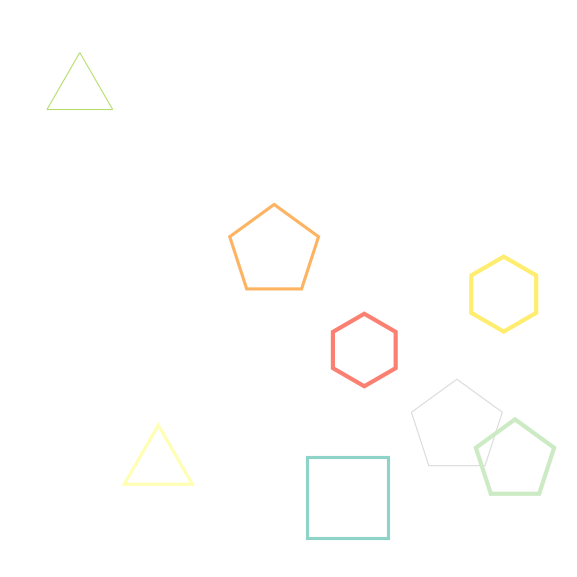[{"shape": "square", "thickness": 1.5, "radius": 0.35, "center": [0.602, 0.137]}, {"shape": "triangle", "thickness": 1.5, "radius": 0.34, "center": [0.274, 0.195]}, {"shape": "hexagon", "thickness": 2, "radius": 0.31, "center": [0.631, 0.393]}, {"shape": "pentagon", "thickness": 1.5, "radius": 0.4, "center": [0.475, 0.564]}, {"shape": "triangle", "thickness": 0.5, "radius": 0.33, "center": [0.138, 0.842]}, {"shape": "pentagon", "thickness": 0.5, "radius": 0.41, "center": [0.791, 0.26]}, {"shape": "pentagon", "thickness": 2, "radius": 0.36, "center": [0.892, 0.202]}, {"shape": "hexagon", "thickness": 2, "radius": 0.32, "center": [0.872, 0.49]}]